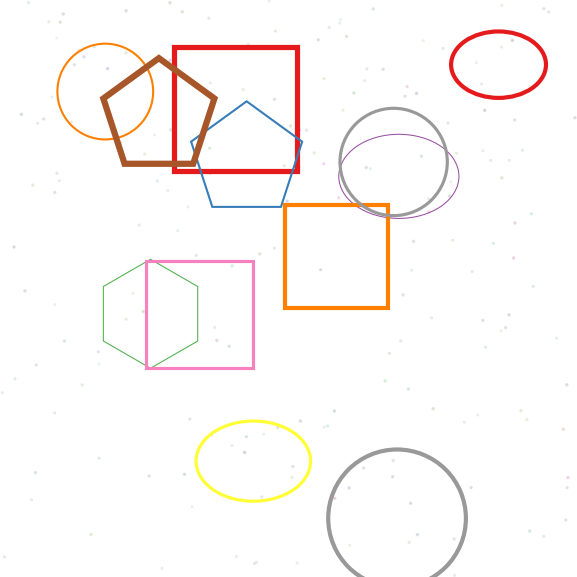[{"shape": "oval", "thickness": 2, "radius": 0.41, "center": [0.863, 0.887]}, {"shape": "square", "thickness": 2.5, "radius": 0.53, "center": [0.408, 0.81]}, {"shape": "pentagon", "thickness": 1, "radius": 0.51, "center": [0.427, 0.723]}, {"shape": "hexagon", "thickness": 0.5, "radius": 0.47, "center": [0.261, 0.456]}, {"shape": "oval", "thickness": 0.5, "radius": 0.52, "center": [0.691, 0.694]}, {"shape": "square", "thickness": 2, "radius": 0.45, "center": [0.582, 0.555]}, {"shape": "circle", "thickness": 1, "radius": 0.41, "center": [0.182, 0.841]}, {"shape": "oval", "thickness": 1.5, "radius": 0.5, "center": [0.439, 0.201]}, {"shape": "pentagon", "thickness": 3, "radius": 0.51, "center": [0.275, 0.797]}, {"shape": "square", "thickness": 1.5, "radius": 0.46, "center": [0.345, 0.454]}, {"shape": "circle", "thickness": 2, "radius": 0.6, "center": [0.688, 0.102]}, {"shape": "circle", "thickness": 1.5, "radius": 0.46, "center": [0.682, 0.719]}]